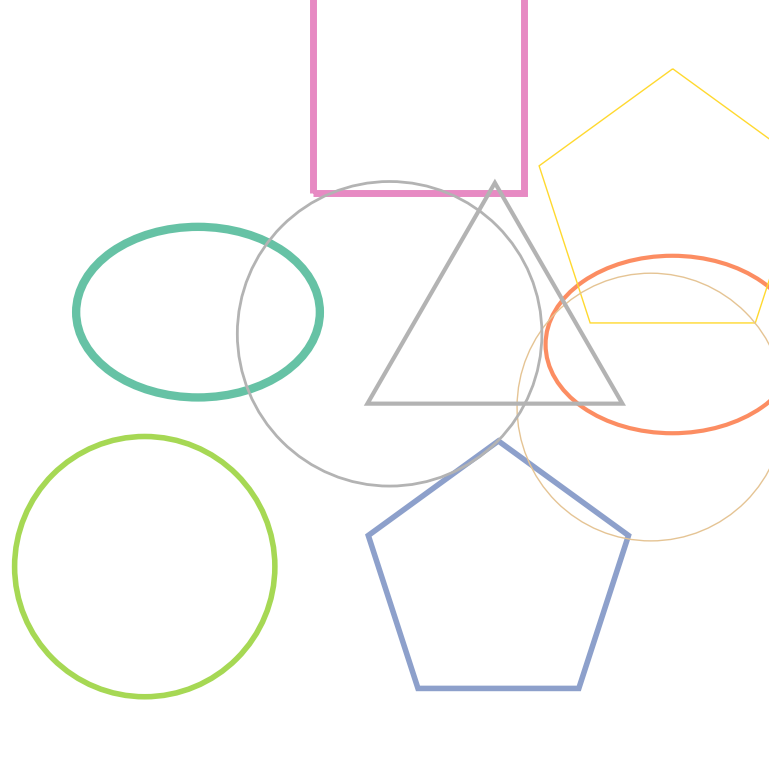[{"shape": "oval", "thickness": 3, "radius": 0.79, "center": [0.257, 0.595]}, {"shape": "oval", "thickness": 1.5, "radius": 0.82, "center": [0.873, 0.553]}, {"shape": "pentagon", "thickness": 2, "radius": 0.89, "center": [0.647, 0.25]}, {"shape": "square", "thickness": 2.5, "radius": 0.69, "center": [0.544, 0.887]}, {"shape": "circle", "thickness": 2, "radius": 0.84, "center": [0.188, 0.264]}, {"shape": "pentagon", "thickness": 0.5, "radius": 0.91, "center": [0.874, 0.728]}, {"shape": "circle", "thickness": 0.5, "radius": 0.87, "center": [0.845, 0.471]}, {"shape": "circle", "thickness": 1, "radius": 0.99, "center": [0.506, 0.566]}, {"shape": "triangle", "thickness": 1.5, "radius": 0.96, "center": [0.643, 0.571]}]